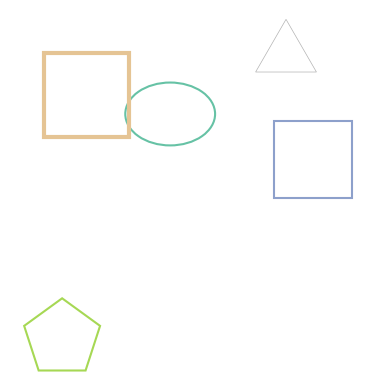[{"shape": "oval", "thickness": 1.5, "radius": 0.58, "center": [0.442, 0.704]}, {"shape": "square", "thickness": 1.5, "radius": 0.51, "center": [0.812, 0.586]}, {"shape": "pentagon", "thickness": 1.5, "radius": 0.52, "center": [0.161, 0.122]}, {"shape": "square", "thickness": 3, "radius": 0.55, "center": [0.224, 0.753]}, {"shape": "triangle", "thickness": 0.5, "radius": 0.46, "center": [0.743, 0.859]}]